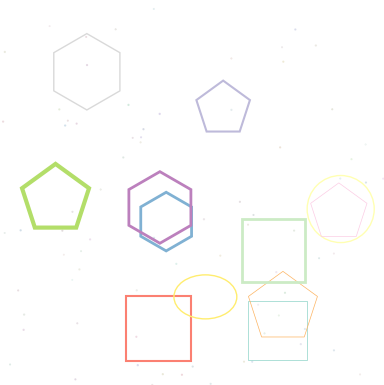[{"shape": "square", "thickness": 0.5, "radius": 0.38, "center": [0.72, 0.142]}, {"shape": "circle", "thickness": 1, "radius": 0.44, "center": [0.885, 0.457]}, {"shape": "pentagon", "thickness": 1.5, "radius": 0.37, "center": [0.58, 0.717]}, {"shape": "square", "thickness": 1.5, "radius": 0.42, "center": [0.411, 0.147]}, {"shape": "hexagon", "thickness": 2, "radius": 0.38, "center": [0.432, 0.424]}, {"shape": "pentagon", "thickness": 0.5, "radius": 0.47, "center": [0.735, 0.201]}, {"shape": "pentagon", "thickness": 3, "radius": 0.46, "center": [0.144, 0.483]}, {"shape": "pentagon", "thickness": 0.5, "radius": 0.38, "center": [0.88, 0.448]}, {"shape": "hexagon", "thickness": 1, "radius": 0.5, "center": [0.226, 0.814]}, {"shape": "hexagon", "thickness": 2, "radius": 0.46, "center": [0.415, 0.461]}, {"shape": "square", "thickness": 2, "radius": 0.41, "center": [0.71, 0.35]}, {"shape": "oval", "thickness": 1, "radius": 0.41, "center": [0.533, 0.229]}]